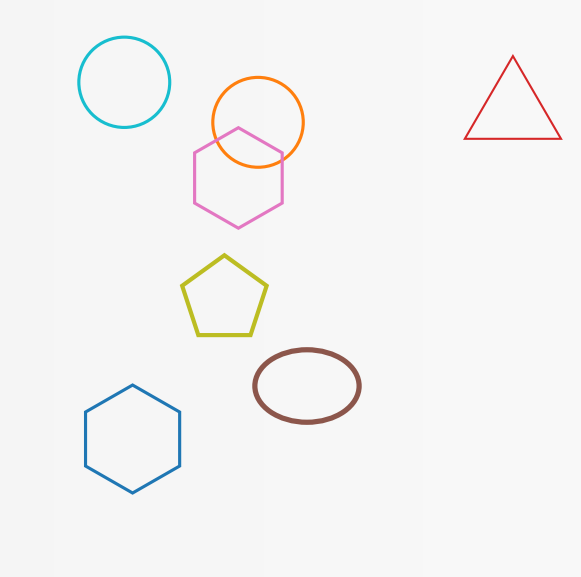[{"shape": "hexagon", "thickness": 1.5, "radius": 0.47, "center": [0.228, 0.239]}, {"shape": "circle", "thickness": 1.5, "radius": 0.39, "center": [0.444, 0.787]}, {"shape": "triangle", "thickness": 1, "radius": 0.48, "center": [0.882, 0.807]}, {"shape": "oval", "thickness": 2.5, "radius": 0.45, "center": [0.528, 0.331]}, {"shape": "hexagon", "thickness": 1.5, "radius": 0.43, "center": [0.41, 0.691]}, {"shape": "pentagon", "thickness": 2, "radius": 0.38, "center": [0.386, 0.481]}, {"shape": "circle", "thickness": 1.5, "radius": 0.39, "center": [0.214, 0.857]}]